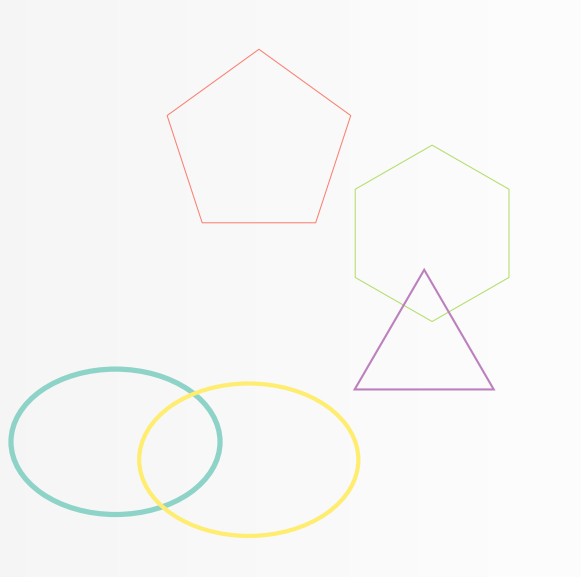[{"shape": "oval", "thickness": 2.5, "radius": 0.9, "center": [0.199, 0.234]}, {"shape": "pentagon", "thickness": 0.5, "radius": 0.83, "center": [0.445, 0.748]}, {"shape": "hexagon", "thickness": 0.5, "radius": 0.76, "center": [0.743, 0.595]}, {"shape": "triangle", "thickness": 1, "radius": 0.69, "center": [0.73, 0.394]}, {"shape": "oval", "thickness": 2, "radius": 0.94, "center": [0.428, 0.203]}]